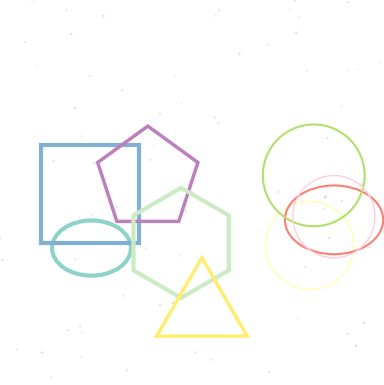[{"shape": "oval", "thickness": 3, "radius": 0.51, "center": [0.238, 0.356]}, {"shape": "circle", "thickness": 1, "radius": 0.57, "center": [0.805, 0.363]}, {"shape": "oval", "thickness": 1.5, "radius": 0.64, "center": [0.868, 0.429]}, {"shape": "square", "thickness": 3, "radius": 0.63, "center": [0.234, 0.496]}, {"shape": "circle", "thickness": 1.5, "radius": 0.66, "center": [0.815, 0.544]}, {"shape": "circle", "thickness": 1, "radius": 0.53, "center": [0.867, 0.437]}, {"shape": "pentagon", "thickness": 2.5, "radius": 0.68, "center": [0.384, 0.536]}, {"shape": "hexagon", "thickness": 3, "radius": 0.71, "center": [0.47, 0.369]}, {"shape": "triangle", "thickness": 2.5, "radius": 0.68, "center": [0.524, 0.195]}]